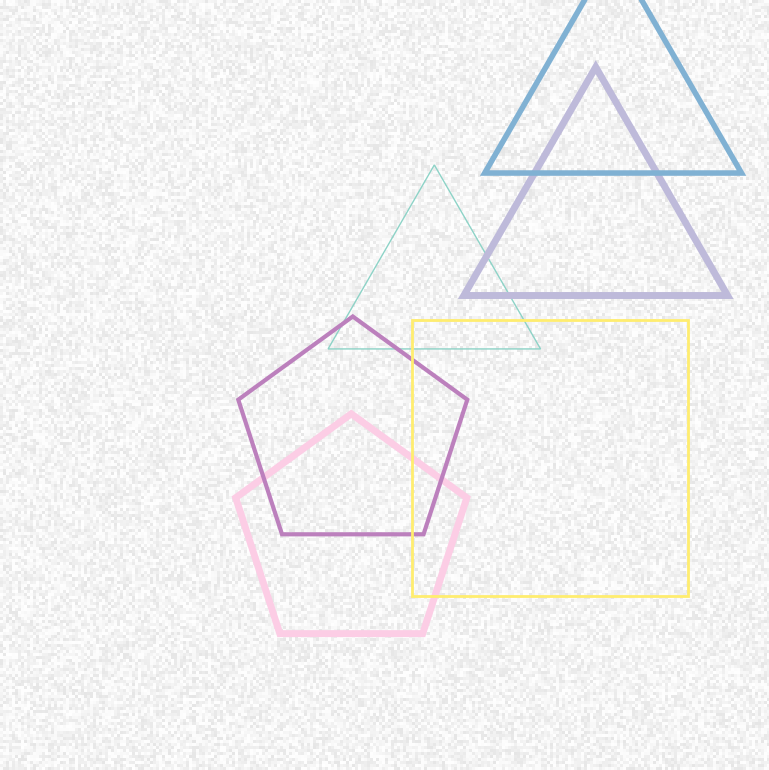[{"shape": "triangle", "thickness": 0.5, "radius": 0.8, "center": [0.564, 0.626]}, {"shape": "triangle", "thickness": 2.5, "radius": 0.99, "center": [0.774, 0.715]}, {"shape": "triangle", "thickness": 2, "radius": 0.96, "center": [0.796, 0.872]}, {"shape": "pentagon", "thickness": 2.5, "radius": 0.79, "center": [0.456, 0.305]}, {"shape": "pentagon", "thickness": 1.5, "radius": 0.78, "center": [0.458, 0.433]}, {"shape": "square", "thickness": 1, "radius": 0.89, "center": [0.714, 0.405]}]